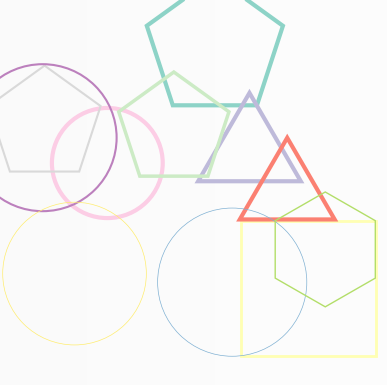[{"shape": "pentagon", "thickness": 3, "radius": 0.92, "center": [0.554, 0.876]}, {"shape": "square", "thickness": 2, "radius": 0.87, "center": [0.796, 0.251]}, {"shape": "triangle", "thickness": 3, "radius": 0.76, "center": [0.644, 0.606]}, {"shape": "triangle", "thickness": 3, "radius": 0.71, "center": [0.741, 0.501]}, {"shape": "circle", "thickness": 0.5, "radius": 0.96, "center": [0.599, 0.267]}, {"shape": "hexagon", "thickness": 1, "radius": 0.75, "center": [0.839, 0.352]}, {"shape": "circle", "thickness": 3, "radius": 0.71, "center": [0.277, 0.577]}, {"shape": "pentagon", "thickness": 1.5, "radius": 0.76, "center": [0.115, 0.677]}, {"shape": "circle", "thickness": 1.5, "radius": 0.95, "center": [0.11, 0.642]}, {"shape": "pentagon", "thickness": 2.5, "radius": 0.75, "center": [0.449, 0.663]}, {"shape": "circle", "thickness": 0.5, "radius": 0.93, "center": [0.192, 0.289]}]